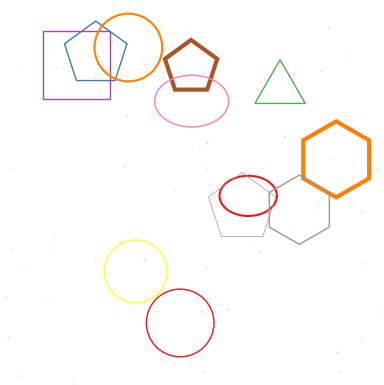[{"shape": "oval", "thickness": 1.5, "radius": 0.37, "center": [0.645, 0.491]}, {"shape": "circle", "thickness": 1, "radius": 0.44, "center": [0.468, 0.161]}, {"shape": "pentagon", "thickness": 1, "radius": 0.43, "center": [0.249, 0.86]}, {"shape": "triangle", "thickness": 1, "radius": 0.38, "center": [0.728, 0.769]}, {"shape": "square", "thickness": 1, "radius": 0.44, "center": [0.198, 0.83]}, {"shape": "circle", "thickness": 1.5, "radius": 0.44, "center": [0.333, 0.877]}, {"shape": "hexagon", "thickness": 3, "radius": 0.49, "center": [0.873, 0.586]}, {"shape": "circle", "thickness": 1, "radius": 0.41, "center": [0.352, 0.295]}, {"shape": "pentagon", "thickness": 3, "radius": 0.36, "center": [0.496, 0.825]}, {"shape": "oval", "thickness": 1, "radius": 0.48, "center": [0.498, 0.737]}, {"shape": "pentagon", "thickness": 0.5, "radius": 0.46, "center": [0.629, 0.46]}, {"shape": "hexagon", "thickness": 1, "radius": 0.45, "center": [0.778, 0.455]}]